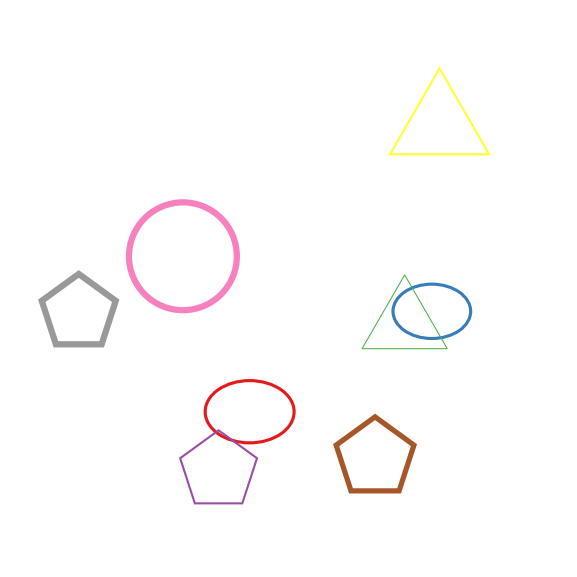[{"shape": "oval", "thickness": 1.5, "radius": 0.38, "center": [0.432, 0.286]}, {"shape": "oval", "thickness": 1.5, "radius": 0.34, "center": [0.748, 0.46]}, {"shape": "triangle", "thickness": 0.5, "radius": 0.43, "center": [0.701, 0.438]}, {"shape": "pentagon", "thickness": 1, "radius": 0.35, "center": [0.378, 0.184]}, {"shape": "triangle", "thickness": 1, "radius": 0.5, "center": [0.761, 0.781]}, {"shape": "pentagon", "thickness": 2.5, "radius": 0.35, "center": [0.649, 0.206]}, {"shape": "circle", "thickness": 3, "radius": 0.47, "center": [0.317, 0.555]}, {"shape": "pentagon", "thickness": 3, "radius": 0.34, "center": [0.136, 0.457]}]